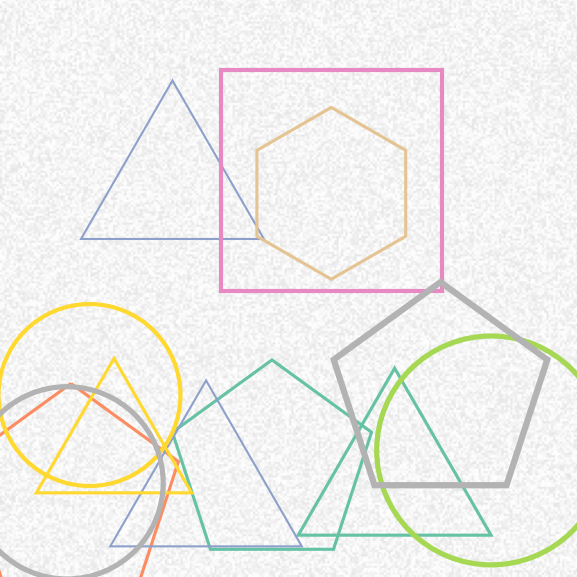[{"shape": "triangle", "thickness": 1.5, "radius": 0.96, "center": [0.683, 0.169]}, {"shape": "pentagon", "thickness": 1.5, "radius": 0.91, "center": [0.471, 0.195]}, {"shape": "pentagon", "thickness": 1.5, "radius": 0.98, "center": [0.123, 0.139]}, {"shape": "triangle", "thickness": 1, "radius": 0.96, "center": [0.357, 0.149]}, {"shape": "triangle", "thickness": 1, "radius": 0.91, "center": [0.299, 0.677]}, {"shape": "square", "thickness": 2, "radius": 0.95, "center": [0.574, 0.687]}, {"shape": "circle", "thickness": 2.5, "radius": 0.99, "center": [0.85, 0.219]}, {"shape": "circle", "thickness": 2, "radius": 0.79, "center": [0.155, 0.315]}, {"shape": "triangle", "thickness": 1.5, "radius": 0.78, "center": [0.197, 0.223]}, {"shape": "hexagon", "thickness": 1.5, "radius": 0.74, "center": [0.574, 0.664]}, {"shape": "pentagon", "thickness": 3, "radius": 0.97, "center": [0.763, 0.316]}, {"shape": "circle", "thickness": 2.5, "radius": 0.83, "center": [0.116, 0.163]}]